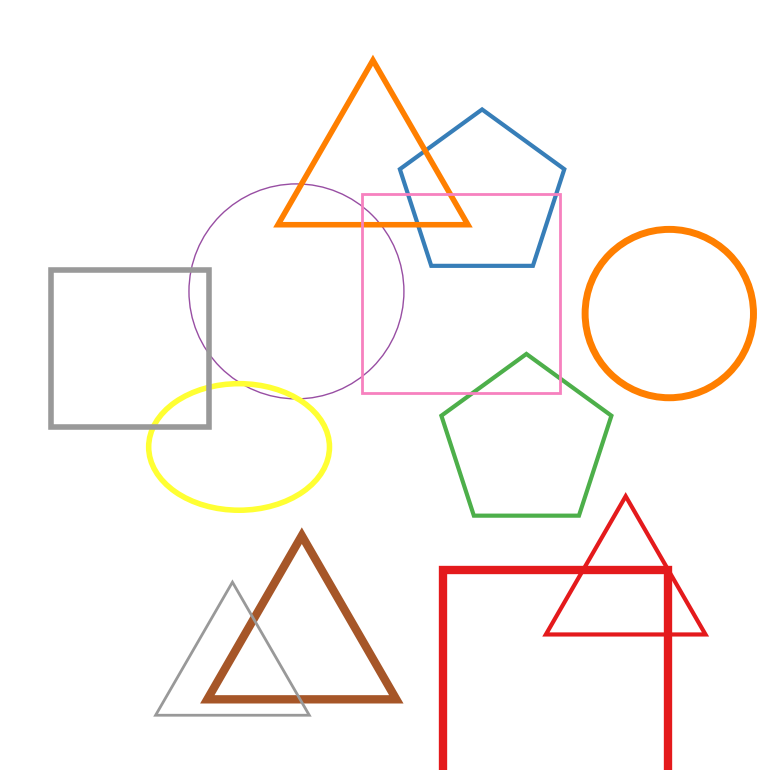[{"shape": "triangle", "thickness": 1.5, "radius": 0.6, "center": [0.813, 0.236]}, {"shape": "square", "thickness": 3, "radius": 0.73, "center": [0.722, 0.114]}, {"shape": "pentagon", "thickness": 1.5, "radius": 0.56, "center": [0.626, 0.746]}, {"shape": "pentagon", "thickness": 1.5, "radius": 0.58, "center": [0.684, 0.424]}, {"shape": "circle", "thickness": 0.5, "radius": 0.7, "center": [0.385, 0.622]}, {"shape": "triangle", "thickness": 2, "radius": 0.71, "center": [0.484, 0.779]}, {"shape": "circle", "thickness": 2.5, "radius": 0.55, "center": [0.869, 0.593]}, {"shape": "oval", "thickness": 2, "radius": 0.59, "center": [0.31, 0.42]}, {"shape": "triangle", "thickness": 3, "radius": 0.71, "center": [0.392, 0.163]}, {"shape": "square", "thickness": 1, "radius": 0.64, "center": [0.599, 0.619]}, {"shape": "square", "thickness": 2, "radius": 0.51, "center": [0.169, 0.547]}, {"shape": "triangle", "thickness": 1, "radius": 0.58, "center": [0.302, 0.129]}]